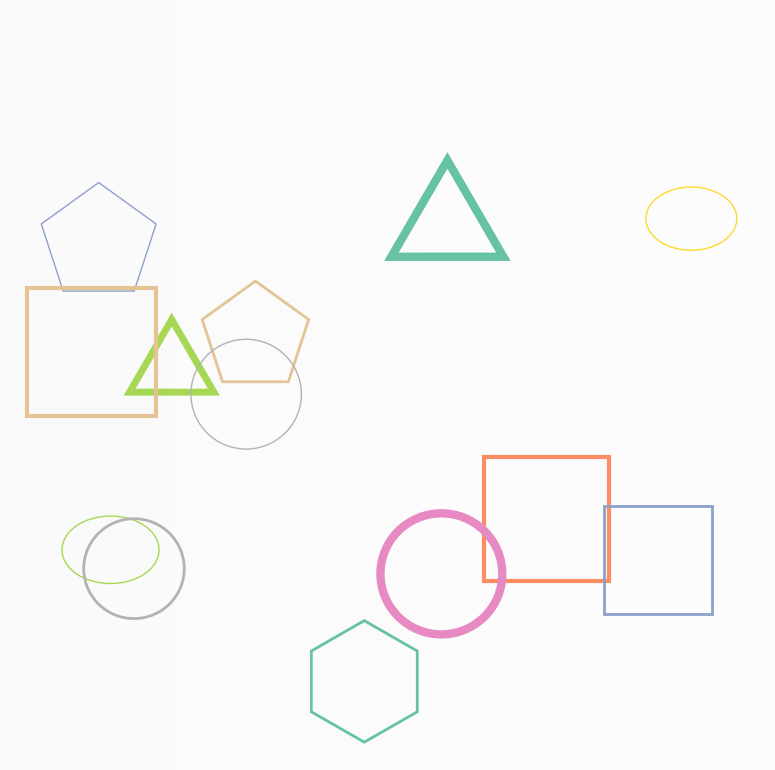[{"shape": "triangle", "thickness": 3, "radius": 0.42, "center": [0.577, 0.708]}, {"shape": "hexagon", "thickness": 1, "radius": 0.39, "center": [0.47, 0.115]}, {"shape": "square", "thickness": 1.5, "radius": 0.4, "center": [0.705, 0.326]}, {"shape": "square", "thickness": 1, "radius": 0.35, "center": [0.849, 0.273]}, {"shape": "pentagon", "thickness": 0.5, "radius": 0.39, "center": [0.127, 0.685]}, {"shape": "circle", "thickness": 3, "radius": 0.39, "center": [0.57, 0.255]}, {"shape": "oval", "thickness": 0.5, "radius": 0.31, "center": [0.143, 0.286]}, {"shape": "triangle", "thickness": 2.5, "radius": 0.31, "center": [0.222, 0.522]}, {"shape": "oval", "thickness": 0.5, "radius": 0.29, "center": [0.892, 0.716]}, {"shape": "square", "thickness": 1.5, "radius": 0.41, "center": [0.118, 0.543]}, {"shape": "pentagon", "thickness": 1, "radius": 0.36, "center": [0.33, 0.563]}, {"shape": "circle", "thickness": 1, "radius": 0.32, "center": [0.173, 0.261]}, {"shape": "circle", "thickness": 0.5, "radius": 0.36, "center": [0.318, 0.488]}]